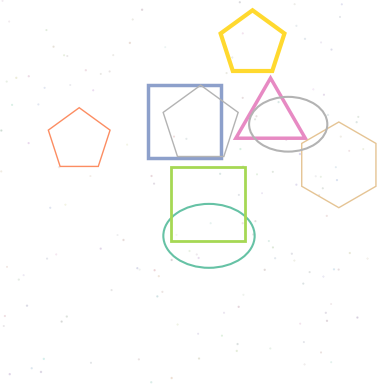[{"shape": "oval", "thickness": 1.5, "radius": 0.59, "center": [0.543, 0.387]}, {"shape": "pentagon", "thickness": 1, "radius": 0.42, "center": [0.206, 0.636]}, {"shape": "square", "thickness": 2.5, "radius": 0.47, "center": [0.48, 0.685]}, {"shape": "triangle", "thickness": 2.5, "radius": 0.52, "center": [0.703, 0.693]}, {"shape": "square", "thickness": 2, "radius": 0.48, "center": [0.541, 0.471]}, {"shape": "pentagon", "thickness": 3, "radius": 0.44, "center": [0.656, 0.886]}, {"shape": "hexagon", "thickness": 1, "radius": 0.56, "center": [0.88, 0.572]}, {"shape": "pentagon", "thickness": 1, "radius": 0.51, "center": [0.521, 0.676]}, {"shape": "oval", "thickness": 1.5, "radius": 0.51, "center": [0.749, 0.677]}]